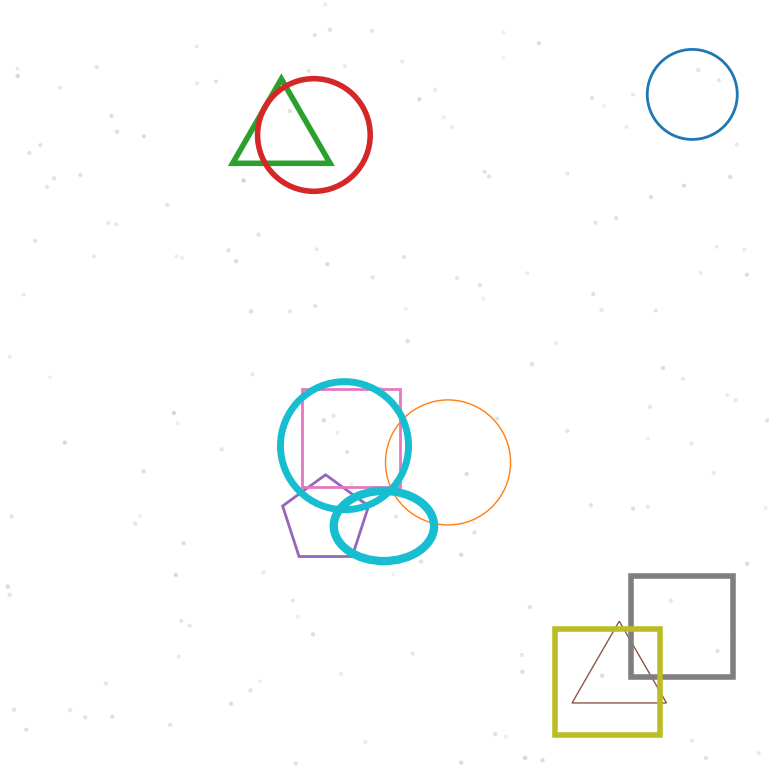[{"shape": "circle", "thickness": 1, "radius": 0.29, "center": [0.899, 0.877]}, {"shape": "circle", "thickness": 0.5, "radius": 0.41, "center": [0.582, 0.399]}, {"shape": "triangle", "thickness": 2, "radius": 0.37, "center": [0.365, 0.824]}, {"shape": "circle", "thickness": 2, "radius": 0.37, "center": [0.408, 0.825]}, {"shape": "pentagon", "thickness": 1, "radius": 0.29, "center": [0.423, 0.325]}, {"shape": "triangle", "thickness": 0.5, "radius": 0.35, "center": [0.804, 0.122]}, {"shape": "square", "thickness": 1, "radius": 0.32, "center": [0.456, 0.431]}, {"shape": "square", "thickness": 2, "radius": 0.33, "center": [0.886, 0.186]}, {"shape": "square", "thickness": 2, "radius": 0.34, "center": [0.789, 0.114]}, {"shape": "circle", "thickness": 2.5, "radius": 0.42, "center": [0.447, 0.421]}, {"shape": "oval", "thickness": 3, "radius": 0.33, "center": [0.499, 0.317]}]